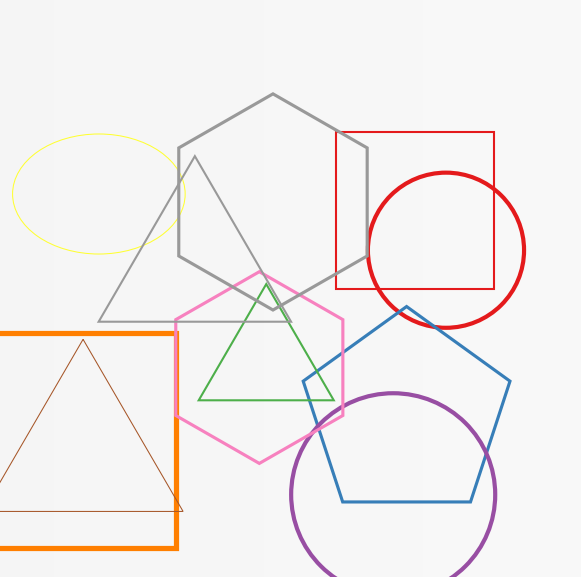[{"shape": "circle", "thickness": 2, "radius": 0.67, "center": [0.767, 0.566]}, {"shape": "square", "thickness": 1, "radius": 0.68, "center": [0.714, 0.635]}, {"shape": "pentagon", "thickness": 1.5, "radius": 0.94, "center": [0.7, 0.281]}, {"shape": "triangle", "thickness": 1, "radius": 0.67, "center": [0.458, 0.373]}, {"shape": "circle", "thickness": 2, "radius": 0.88, "center": [0.676, 0.143]}, {"shape": "square", "thickness": 2.5, "radius": 0.93, "center": [0.118, 0.237]}, {"shape": "oval", "thickness": 0.5, "radius": 0.74, "center": [0.17, 0.663]}, {"shape": "triangle", "thickness": 0.5, "radius": 0.99, "center": [0.143, 0.213]}, {"shape": "hexagon", "thickness": 1.5, "radius": 0.83, "center": [0.446, 0.363]}, {"shape": "hexagon", "thickness": 1.5, "radius": 0.94, "center": [0.47, 0.649]}, {"shape": "triangle", "thickness": 1, "radius": 0.96, "center": [0.335, 0.538]}]